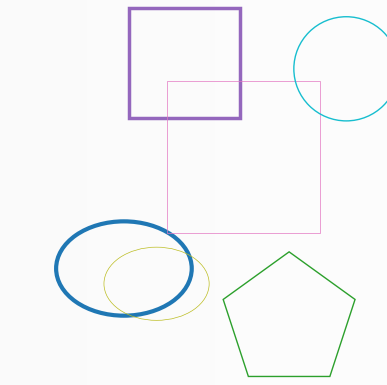[{"shape": "oval", "thickness": 3, "radius": 0.87, "center": [0.32, 0.303]}, {"shape": "pentagon", "thickness": 1, "radius": 0.89, "center": [0.746, 0.167]}, {"shape": "square", "thickness": 2.5, "radius": 0.71, "center": [0.476, 0.836]}, {"shape": "square", "thickness": 0.5, "radius": 0.98, "center": [0.628, 0.592]}, {"shape": "oval", "thickness": 0.5, "radius": 0.68, "center": [0.404, 0.263]}, {"shape": "circle", "thickness": 1, "radius": 0.68, "center": [0.894, 0.821]}]